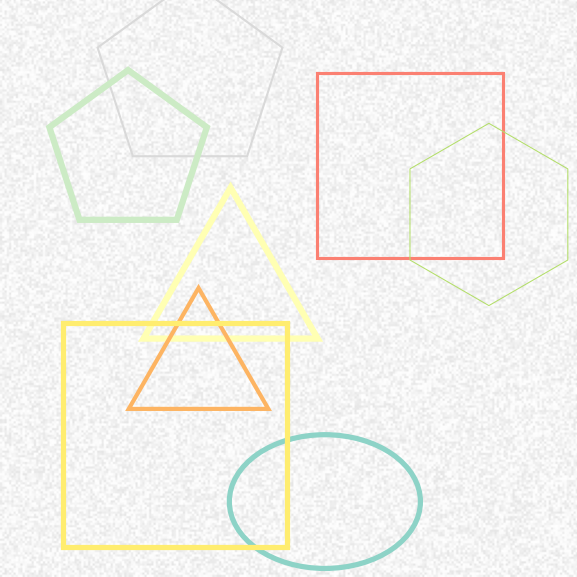[{"shape": "oval", "thickness": 2.5, "radius": 0.83, "center": [0.563, 0.131]}, {"shape": "triangle", "thickness": 3, "radius": 0.87, "center": [0.399, 0.5]}, {"shape": "square", "thickness": 1.5, "radius": 0.8, "center": [0.71, 0.713]}, {"shape": "triangle", "thickness": 2, "radius": 0.7, "center": [0.344, 0.361]}, {"shape": "hexagon", "thickness": 0.5, "radius": 0.79, "center": [0.847, 0.628]}, {"shape": "pentagon", "thickness": 1, "radius": 0.84, "center": [0.329, 0.865]}, {"shape": "pentagon", "thickness": 3, "radius": 0.72, "center": [0.222, 0.734]}, {"shape": "square", "thickness": 2.5, "radius": 0.97, "center": [0.302, 0.245]}]